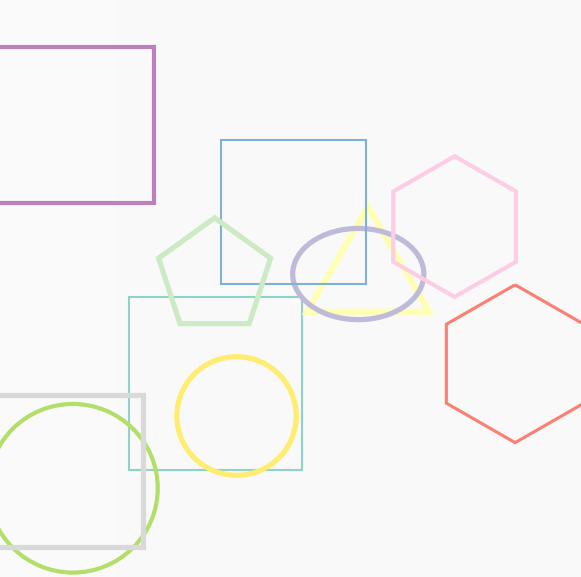[{"shape": "square", "thickness": 1, "radius": 0.75, "center": [0.371, 0.335]}, {"shape": "triangle", "thickness": 3, "radius": 0.61, "center": [0.633, 0.52]}, {"shape": "oval", "thickness": 2.5, "radius": 0.56, "center": [0.616, 0.525]}, {"shape": "hexagon", "thickness": 1.5, "radius": 0.68, "center": [0.886, 0.369]}, {"shape": "square", "thickness": 1, "radius": 0.62, "center": [0.505, 0.632]}, {"shape": "circle", "thickness": 2, "radius": 0.73, "center": [0.125, 0.154]}, {"shape": "hexagon", "thickness": 2, "radius": 0.61, "center": [0.782, 0.607]}, {"shape": "square", "thickness": 2.5, "radius": 0.66, "center": [0.115, 0.183]}, {"shape": "square", "thickness": 2, "radius": 0.67, "center": [0.129, 0.782]}, {"shape": "pentagon", "thickness": 2.5, "radius": 0.51, "center": [0.369, 0.521]}, {"shape": "circle", "thickness": 2.5, "radius": 0.51, "center": [0.407, 0.279]}]